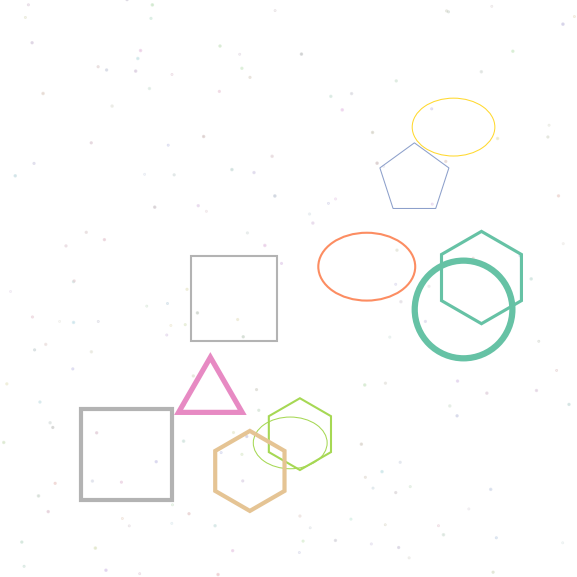[{"shape": "circle", "thickness": 3, "radius": 0.42, "center": [0.803, 0.463]}, {"shape": "hexagon", "thickness": 1.5, "radius": 0.4, "center": [0.834, 0.519]}, {"shape": "oval", "thickness": 1, "radius": 0.42, "center": [0.635, 0.537]}, {"shape": "pentagon", "thickness": 0.5, "radius": 0.31, "center": [0.718, 0.689]}, {"shape": "triangle", "thickness": 2.5, "radius": 0.32, "center": [0.364, 0.317]}, {"shape": "hexagon", "thickness": 1, "radius": 0.31, "center": [0.519, 0.247]}, {"shape": "oval", "thickness": 0.5, "radius": 0.32, "center": [0.503, 0.232]}, {"shape": "oval", "thickness": 0.5, "radius": 0.36, "center": [0.785, 0.779]}, {"shape": "hexagon", "thickness": 2, "radius": 0.35, "center": [0.433, 0.184]}, {"shape": "square", "thickness": 2, "radius": 0.39, "center": [0.22, 0.211]}, {"shape": "square", "thickness": 1, "radius": 0.37, "center": [0.405, 0.482]}]